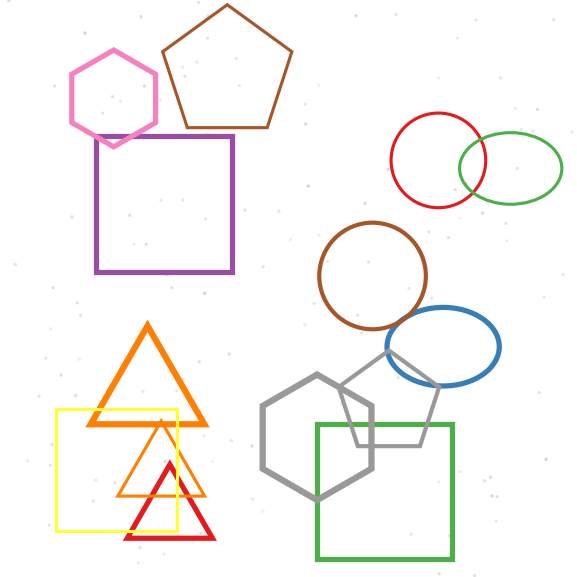[{"shape": "circle", "thickness": 1.5, "radius": 0.41, "center": [0.759, 0.721]}, {"shape": "triangle", "thickness": 2.5, "radius": 0.43, "center": [0.294, 0.11]}, {"shape": "oval", "thickness": 2.5, "radius": 0.49, "center": [0.767, 0.399]}, {"shape": "square", "thickness": 2.5, "radius": 0.58, "center": [0.666, 0.148]}, {"shape": "oval", "thickness": 1.5, "radius": 0.44, "center": [0.884, 0.707]}, {"shape": "square", "thickness": 2.5, "radius": 0.59, "center": [0.284, 0.646]}, {"shape": "triangle", "thickness": 3, "radius": 0.57, "center": [0.255, 0.321]}, {"shape": "triangle", "thickness": 1.5, "radius": 0.43, "center": [0.279, 0.183]}, {"shape": "square", "thickness": 1.5, "radius": 0.53, "center": [0.202, 0.185]}, {"shape": "circle", "thickness": 2, "radius": 0.46, "center": [0.645, 0.521]}, {"shape": "pentagon", "thickness": 1.5, "radius": 0.59, "center": [0.394, 0.873]}, {"shape": "hexagon", "thickness": 2.5, "radius": 0.42, "center": [0.197, 0.829]}, {"shape": "pentagon", "thickness": 2, "radius": 0.46, "center": [0.673, 0.301]}, {"shape": "hexagon", "thickness": 3, "radius": 0.54, "center": [0.549, 0.242]}]